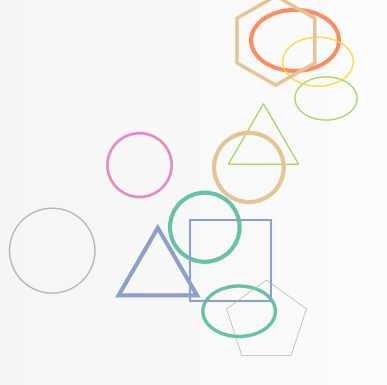[{"shape": "circle", "thickness": 3, "radius": 0.45, "center": [0.528, 0.41]}, {"shape": "oval", "thickness": 2.5, "radius": 0.47, "center": [0.617, 0.192]}, {"shape": "oval", "thickness": 3, "radius": 0.57, "center": [0.761, 0.895]}, {"shape": "triangle", "thickness": 3, "radius": 0.58, "center": [0.407, 0.291]}, {"shape": "square", "thickness": 1.5, "radius": 0.52, "center": [0.595, 0.323]}, {"shape": "circle", "thickness": 2, "radius": 0.41, "center": [0.36, 0.571]}, {"shape": "oval", "thickness": 1, "radius": 0.4, "center": [0.841, 0.744]}, {"shape": "triangle", "thickness": 1, "radius": 0.52, "center": [0.68, 0.626]}, {"shape": "oval", "thickness": 1, "radius": 0.46, "center": [0.821, 0.84]}, {"shape": "hexagon", "thickness": 2.5, "radius": 0.58, "center": [0.712, 0.895]}, {"shape": "circle", "thickness": 3, "radius": 0.45, "center": [0.642, 0.565]}, {"shape": "pentagon", "thickness": 0.5, "radius": 0.54, "center": [0.688, 0.164]}, {"shape": "circle", "thickness": 1, "radius": 0.55, "center": [0.135, 0.349]}]